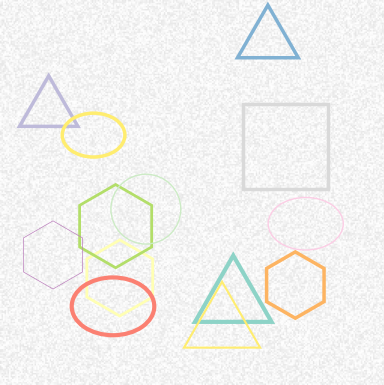[{"shape": "triangle", "thickness": 3, "radius": 0.57, "center": [0.606, 0.221]}, {"shape": "hexagon", "thickness": 2, "radius": 0.49, "center": [0.311, 0.278]}, {"shape": "triangle", "thickness": 2.5, "radius": 0.44, "center": [0.126, 0.716]}, {"shape": "oval", "thickness": 3, "radius": 0.54, "center": [0.294, 0.204]}, {"shape": "triangle", "thickness": 2.5, "radius": 0.46, "center": [0.696, 0.896]}, {"shape": "hexagon", "thickness": 2.5, "radius": 0.43, "center": [0.767, 0.26]}, {"shape": "hexagon", "thickness": 2, "radius": 0.54, "center": [0.3, 0.413]}, {"shape": "oval", "thickness": 1, "radius": 0.49, "center": [0.794, 0.419]}, {"shape": "square", "thickness": 2.5, "radius": 0.55, "center": [0.742, 0.62]}, {"shape": "hexagon", "thickness": 0.5, "radius": 0.44, "center": [0.138, 0.338]}, {"shape": "circle", "thickness": 1, "radius": 0.45, "center": [0.379, 0.457]}, {"shape": "oval", "thickness": 2.5, "radius": 0.41, "center": [0.243, 0.649]}, {"shape": "triangle", "thickness": 1.5, "radius": 0.57, "center": [0.577, 0.154]}]